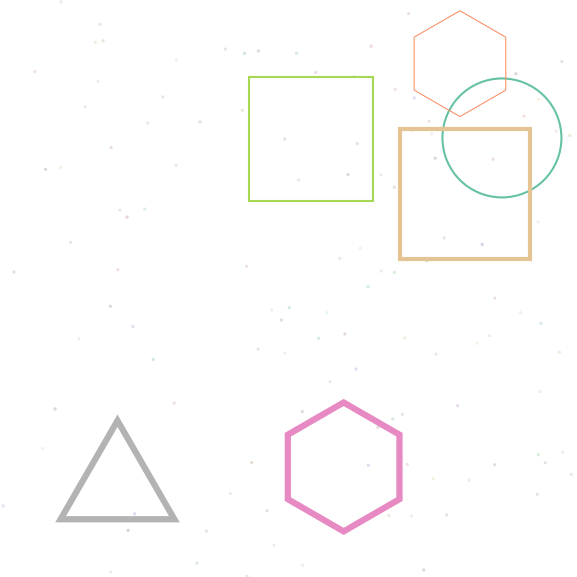[{"shape": "circle", "thickness": 1, "radius": 0.51, "center": [0.869, 0.76]}, {"shape": "hexagon", "thickness": 0.5, "radius": 0.46, "center": [0.796, 0.889]}, {"shape": "hexagon", "thickness": 3, "radius": 0.56, "center": [0.595, 0.191]}, {"shape": "square", "thickness": 1, "radius": 0.54, "center": [0.538, 0.759]}, {"shape": "square", "thickness": 2, "radius": 0.56, "center": [0.805, 0.663]}, {"shape": "triangle", "thickness": 3, "radius": 0.57, "center": [0.203, 0.157]}]